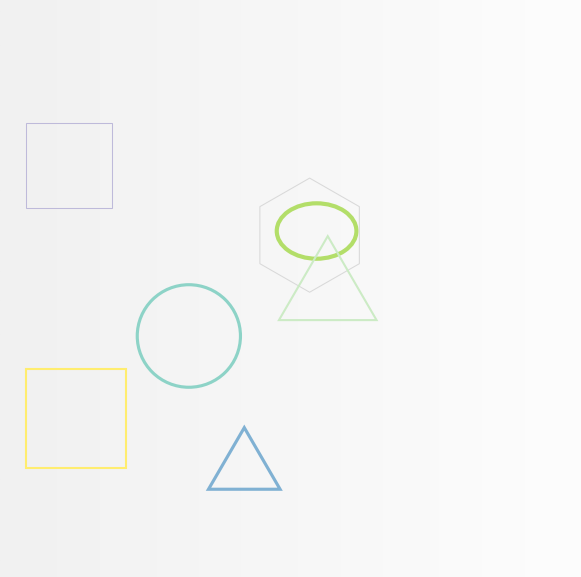[{"shape": "circle", "thickness": 1.5, "radius": 0.44, "center": [0.325, 0.417]}, {"shape": "square", "thickness": 0.5, "radius": 0.37, "center": [0.118, 0.713]}, {"shape": "triangle", "thickness": 1.5, "radius": 0.36, "center": [0.42, 0.188]}, {"shape": "oval", "thickness": 2, "radius": 0.34, "center": [0.545, 0.599]}, {"shape": "hexagon", "thickness": 0.5, "radius": 0.49, "center": [0.533, 0.592]}, {"shape": "triangle", "thickness": 1, "radius": 0.48, "center": [0.564, 0.493]}, {"shape": "square", "thickness": 1, "radius": 0.43, "center": [0.13, 0.274]}]